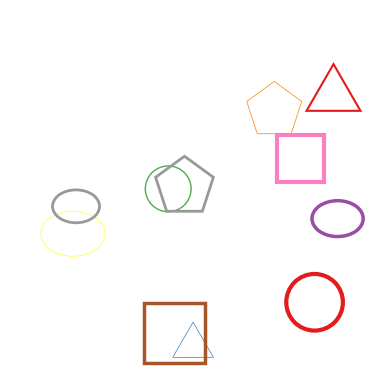[{"shape": "triangle", "thickness": 1.5, "radius": 0.4, "center": [0.866, 0.753]}, {"shape": "circle", "thickness": 3, "radius": 0.37, "center": [0.817, 0.215]}, {"shape": "triangle", "thickness": 0.5, "radius": 0.3, "center": [0.501, 0.102]}, {"shape": "circle", "thickness": 1, "radius": 0.3, "center": [0.437, 0.51]}, {"shape": "oval", "thickness": 2.5, "radius": 0.33, "center": [0.877, 0.432]}, {"shape": "pentagon", "thickness": 0.5, "radius": 0.38, "center": [0.712, 0.713]}, {"shape": "oval", "thickness": 0.5, "radius": 0.42, "center": [0.189, 0.393]}, {"shape": "square", "thickness": 2.5, "radius": 0.39, "center": [0.453, 0.135]}, {"shape": "square", "thickness": 3, "radius": 0.31, "center": [0.78, 0.589]}, {"shape": "oval", "thickness": 2, "radius": 0.31, "center": [0.197, 0.464]}, {"shape": "pentagon", "thickness": 2, "radius": 0.39, "center": [0.479, 0.515]}]